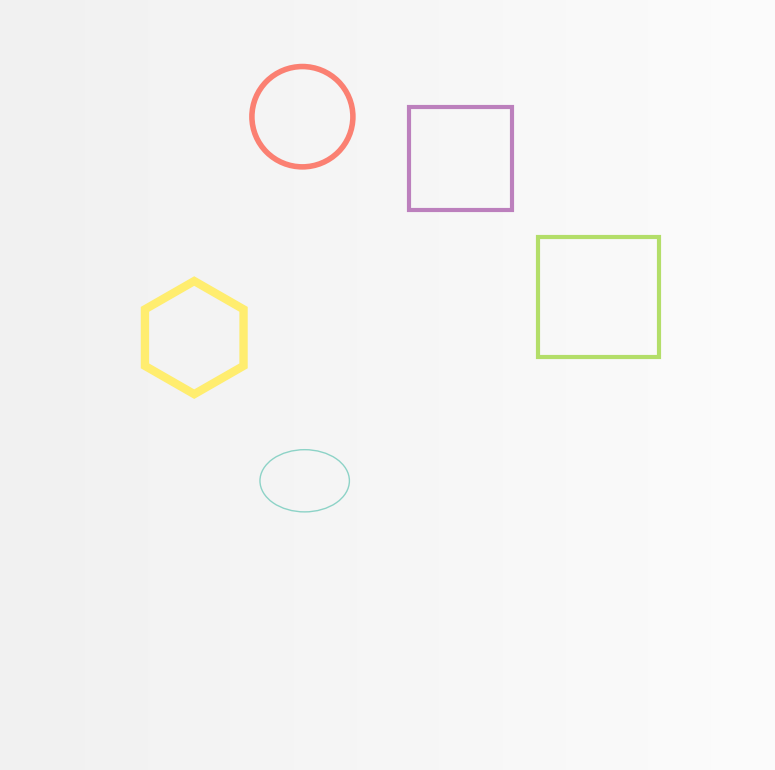[{"shape": "oval", "thickness": 0.5, "radius": 0.29, "center": [0.393, 0.376]}, {"shape": "circle", "thickness": 2, "radius": 0.33, "center": [0.39, 0.848]}, {"shape": "square", "thickness": 1.5, "radius": 0.39, "center": [0.772, 0.614]}, {"shape": "square", "thickness": 1.5, "radius": 0.33, "center": [0.594, 0.794]}, {"shape": "hexagon", "thickness": 3, "radius": 0.37, "center": [0.251, 0.562]}]